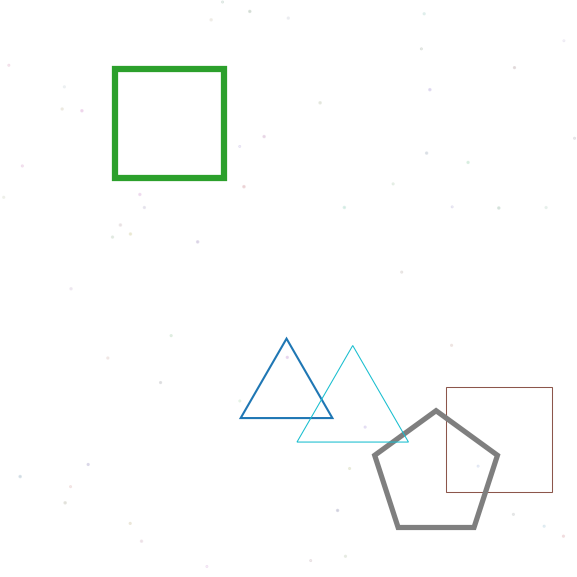[{"shape": "triangle", "thickness": 1, "radius": 0.46, "center": [0.496, 0.321]}, {"shape": "square", "thickness": 3, "radius": 0.47, "center": [0.293, 0.785]}, {"shape": "square", "thickness": 0.5, "radius": 0.46, "center": [0.864, 0.238]}, {"shape": "pentagon", "thickness": 2.5, "radius": 0.56, "center": [0.755, 0.176]}, {"shape": "triangle", "thickness": 0.5, "radius": 0.56, "center": [0.611, 0.289]}]